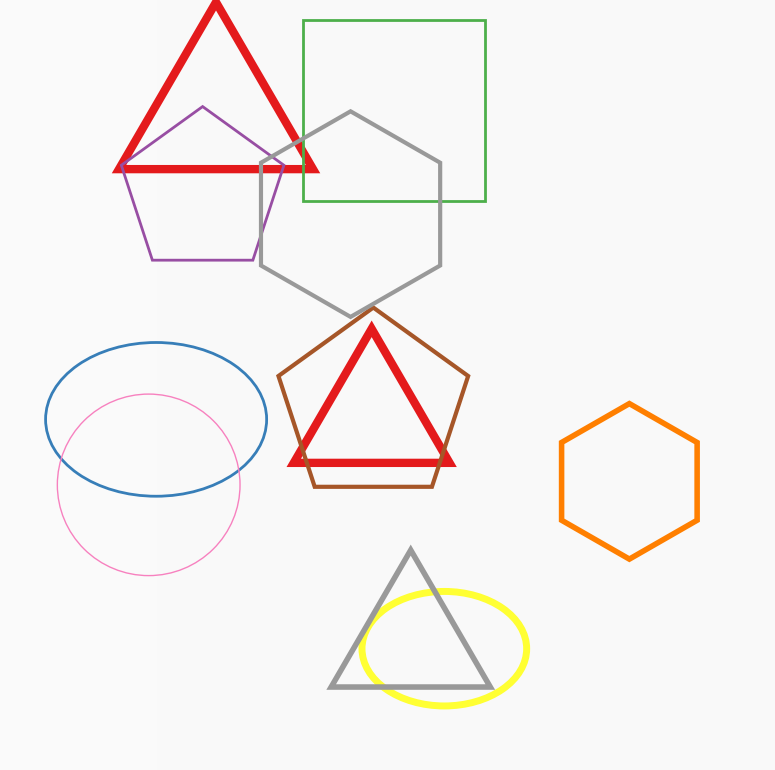[{"shape": "triangle", "thickness": 3, "radius": 0.58, "center": [0.48, 0.457]}, {"shape": "triangle", "thickness": 3, "radius": 0.72, "center": [0.279, 0.853]}, {"shape": "oval", "thickness": 1, "radius": 0.71, "center": [0.201, 0.455]}, {"shape": "square", "thickness": 1, "radius": 0.59, "center": [0.508, 0.856]}, {"shape": "pentagon", "thickness": 1, "radius": 0.55, "center": [0.261, 0.751]}, {"shape": "hexagon", "thickness": 2, "radius": 0.5, "center": [0.812, 0.375]}, {"shape": "oval", "thickness": 2.5, "radius": 0.53, "center": [0.573, 0.158]}, {"shape": "pentagon", "thickness": 1.5, "radius": 0.64, "center": [0.482, 0.472]}, {"shape": "circle", "thickness": 0.5, "radius": 0.59, "center": [0.192, 0.37]}, {"shape": "triangle", "thickness": 2, "radius": 0.59, "center": [0.53, 0.167]}, {"shape": "hexagon", "thickness": 1.5, "radius": 0.67, "center": [0.452, 0.722]}]